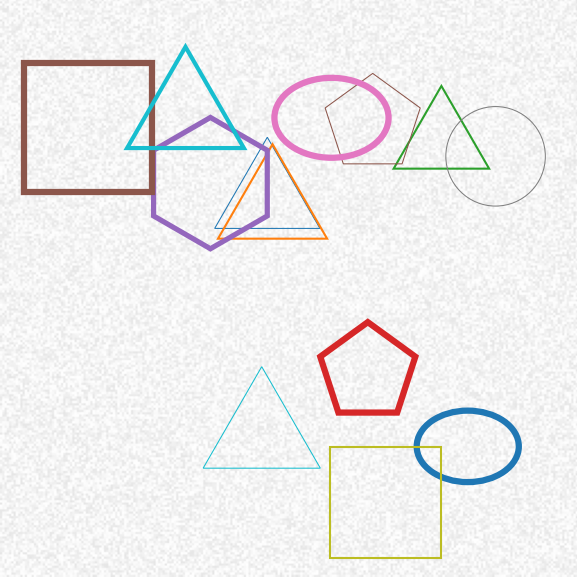[{"shape": "oval", "thickness": 3, "radius": 0.44, "center": [0.81, 0.226]}, {"shape": "triangle", "thickness": 0.5, "radius": 0.53, "center": [0.463, 0.656]}, {"shape": "triangle", "thickness": 1, "radius": 0.55, "center": [0.472, 0.64]}, {"shape": "triangle", "thickness": 1, "radius": 0.48, "center": [0.764, 0.755]}, {"shape": "pentagon", "thickness": 3, "radius": 0.43, "center": [0.637, 0.355]}, {"shape": "hexagon", "thickness": 2.5, "radius": 0.57, "center": [0.364, 0.682]}, {"shape": "pentagon", "thickness": 0.5, "radius": 0.43, "center": [0.645, 0.785]}, {"shape": "square", "thickness": 3, "radius": 0.55, "center": [0.152, 0.778]}, {"shape": "oval", "thickness": 3, "radius": 0.49, "center": [0.574, 0.795]}, {"shape": "circle", "thickness": 0.5, "radius": 0.43, "center": [0.858, 0.728]}, {"shape": "square", "thickness": 1, "radius": 0.48, "center": [0.668, 0.129]}, {"shape": "triangle", "thickness": 0.5, "radius": 0.59, "center": [0.453, 0.247]}, {"shape": "triangle", "thickness": 2, "radius": 0.58, "center": [0.321, 0.801]}]